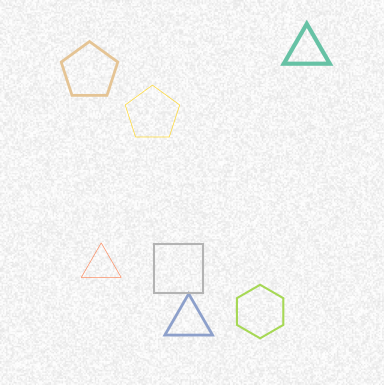[{"shape": "triangle", "thickness": 3, "radius": 0.35, "center": [0.797, 0.869]}, {"shape": "triangle", "thickness": 0.5, "radius": 0.3, "center": [0.263, 0.309]}, {"shape": "triangle", "thickness": 2, "radius": 0.36, "center": [0.49, 0.165]}, {"shape": "hexagon", "thickness": 1.5, "radius": 0.35, "center": [0.676, 0.191]}, {"shape": "pentagon", "thickness": 0.5, "radius": 0.37, "center": [0.396, 0.704]}, {"shape": "pentagon", "thickness": 2, "radius": 0.39, "center": [0.232, 0.815]}, {"shape": "square", "thickness": 1.5, "radius": 0.32, "center": [0.464, 0.302]}]